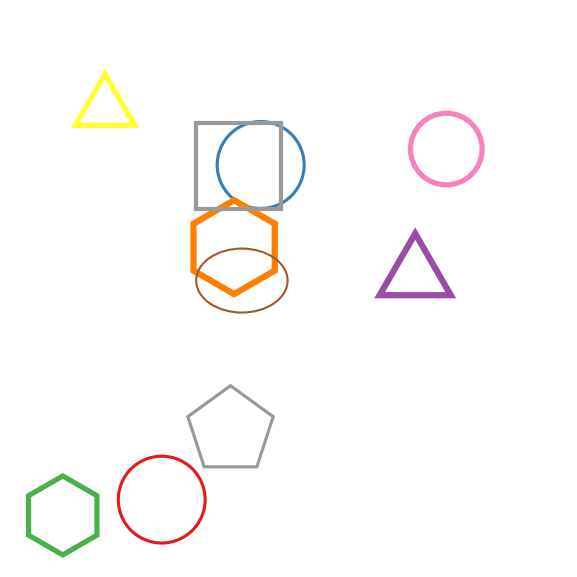[{"shape": "circle", "thickness": 1.5, "radius": 0.38, "center": [0.28, 0.134]}, {"shape": "circle", "thickness": 1.5, "radius": 0.38, "center": [0.451, 0.713]}, {"shape": "hexagon", "thickness": 2.5, "radius": 0.34, "center": [0.109, 0.107]}, {"shape": "triangle", "thickness": 3, "radius": 0.36, "center": [0.719, 0.524]}, {"shape": "hexagon", "thickness": 3, "radius": 0.41, "center": [0.405, 0.571]}, {"shape": "triangle", "thickness": 2.5, "radius": 0.3, "center": [0.182, 0.812]}, {"shape": "oval", "thickness": 1, "radius": 0.4, "center": [0.419, 0.513]}, {"shape": "circle", "thickness": 2.5, "radius": 0.31, "center": [0.773, 0.741]}, {"shape": "square", "thickness": 2, "radius": 0.37, "center": [0.413, 0.712]}, {"shape": "pentagon", "thickness": 1.5, "radius": 0.39, "center": [0.399, 0.254]}]